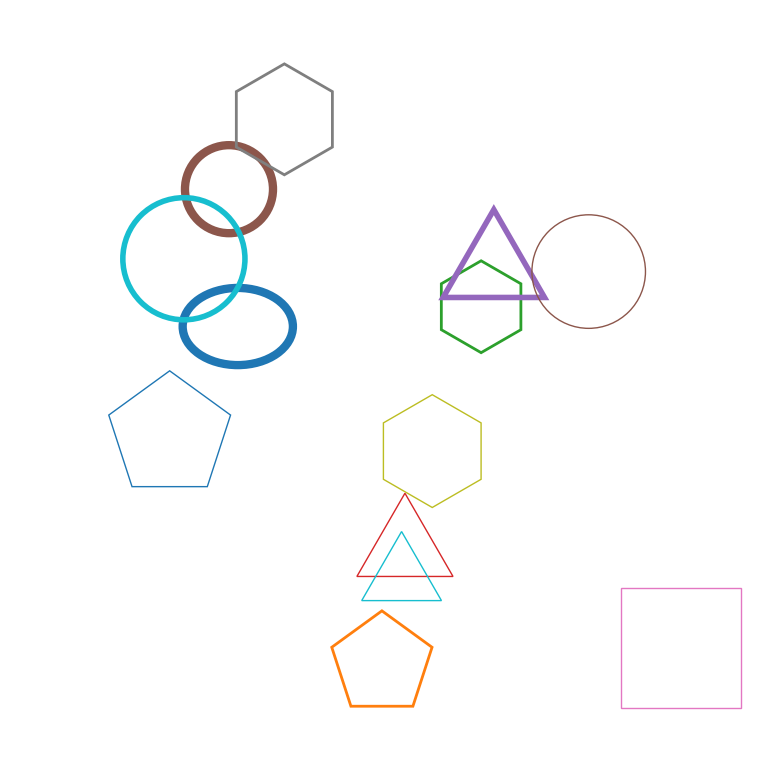[{"shape": "pentagon", "thickness": 0.5, "radius": 0.42, "center": [0.22, 0.435]}, {"shape": "oval", "thickness": 3, "radius": 0.36, "center": [0.309, 0.576]}, {"shape": "pentagon", "thickness": 1, "radius": 0.34, "center": [0.496, 0.138]}, {"shape": "hexagon", "thickness": 1, "radius": 0.3, "center": [0.625, 0.602]}, {"shape": "triangle", "thickness": 0.5, "radius": 0.36, "center": [0.526, 0.287]}, {"shape": "triangle", "thickness": 2, "radius": 0.38, "center": [0.641, 0.652]}, {"shape": "circle", "thickness": 3, "radius": 0.29, "center": [0.297, 0.754]}, {"shape": "circle", "thickness": 0.5, "radius": 0.37, "center": [0.765, 0.647]}, {"shape": "square", "thickness": 0.5, "radius": 0.39, "center": [0.885, 0.158]}, {"shape": "hexagon", "thickness": 1, "radius": 0.36, "center": [0.369, 0.845]}, {"shape": "hexagon", "thickness": 0.5, "radius": 0.37, "center": [0.561, 0.414]}, {"shape": "triangle", "thickness": 0.5, "radius": 0.3, "center": [0.522, 0.25]}, {"shape": "circle", "thickness": 2, "radius": 0.4, "center": [0.239, 0.664]}]